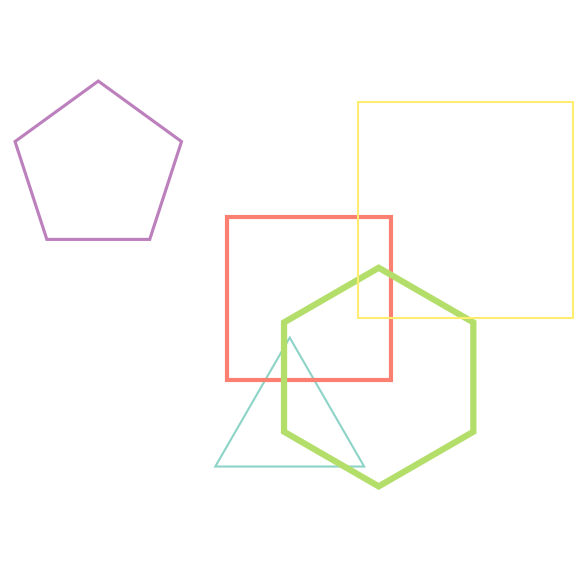[{"shape": "triangle", "thickness": 1, "radius": 0.74, "center": [0.502, 0.266]}, {"shape": "square", "thickness": 2, "radius": 0.71, "center": [0.535, 0.482]}, {"shape": "hexagon", "thickness": 3, "radius": 0.95, "center": [0.656, 0.346]}, {"shape": "pentagon", "thickness": 1.5, "radius": 0.76, "center": [0.17, 0.707]}, {"shape": "square", "thickness": 1, "radius": 0.93, "center": [0.806, 0.635]}]